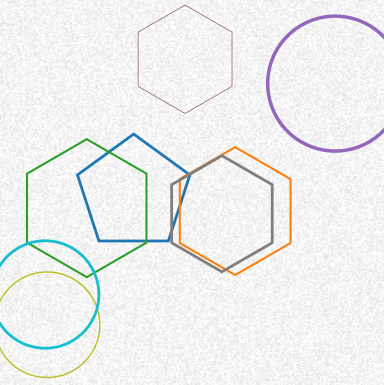[{"shape": "pentagon", "thickness": 2, "radius": 0.77, "center": [0.347, 0.498]}, {"shape": "hexagon", "thickness": 1.5, "radius": 0.83, "center": [0.611, 0.452]}, {"shape": "hexagon", "thickness": 1.5, "radius": 0.9, "center": [0.225, 0.459]}, {"shape": "circle", "thickness": 2.5, "radius": 0.88, "center": [0.871, 0.783]}, {"shape": "hexagon", "thickness": 0.5, "radius": 0.7, "center": [0.481, 0.846]}, {"shape": "hexagon", "thickness": 2, "radius": 0.75, "center": [0.576, 0.445]}, {"shape": "circle", "thickness": 1, "radius": 0.69, "center": [0.122, 0.157]}, {"shape": "circle", "thickness": 2, "radius": 0.7, "center": [0.117, 0.235]}]